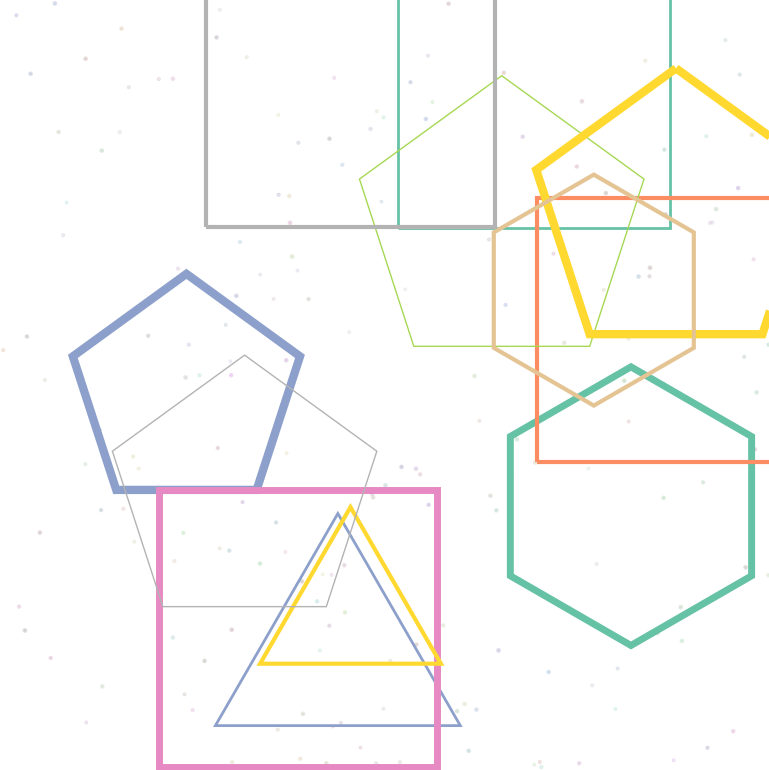[{"shape": "square", "thickness": 1, "radius": 0.88, "center": [0.693, 0.88]}, {"shape": "hexagon", "thickness": 2.5, "radius": 0.9, "center": [0.819, 0.343]}, {"shape": "square", "thickness": 1.5, "radius": 0.86, "center": [0.868, 0.572]}, {"shape": "triangle", "thickness": 1, "radius": 0.92, "center": [0.439, 0.149]}, {"shape": "pentagon", "thickness": 3, "radius": 0.78, "center": [0.242, 0.489]}, {"shape": "square", "thickness": 2.5, "radius": 0.9, "center": [0.387, 0.184]}, {"shape": "pentagon", "thickness": 0.5, "radius": 0.97, "center": [0.652, 0.707]}, {"shape": "pentagon", "thickness": 3, "radius": 0.95, "center": [0.878, 0.72]}, {"shape": "triangle", "thickness": 1.5, "radius": 0.68, "center": [0.455, 0.206]}, {"shape": "hexagon", "thickness": 1.5, "radius": 0.75, "center": [0.771, 0.623]}, {"shape": "pentagon", "thickness": 0.5, "radius": 0.9, "center": [0.318, 0.358]}, {"shape": "square", "thickness": 1.5, "radius": 0.94, "center": [0.455, 0.893]}]